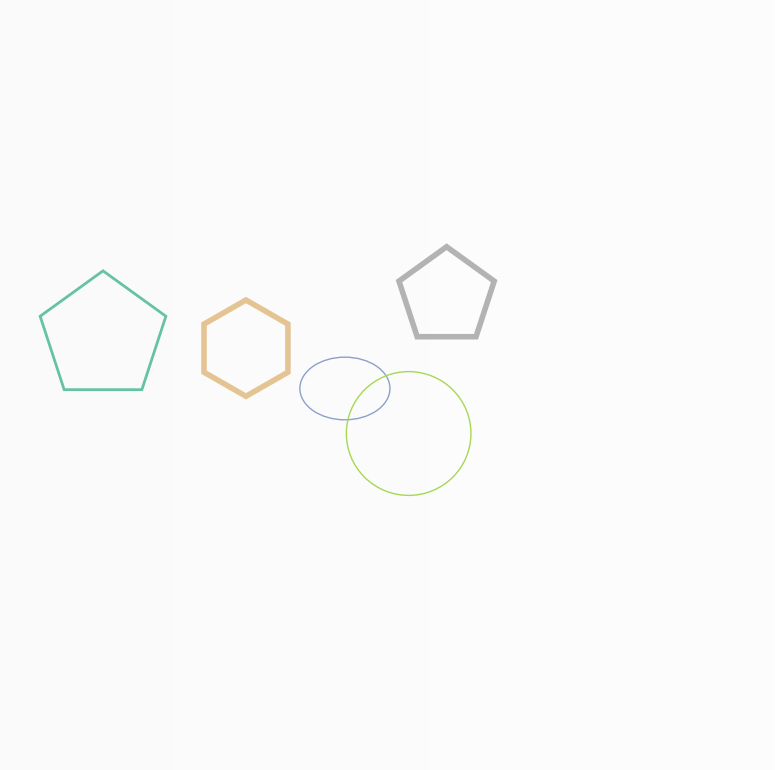[{"shape": "pentagon", "thickness": 1, "radius": 0.43, "center": [0.133, 0.563]}, {"shape": "oval", "thickness": 0.5, "radius": 0.29, "center": [0.445, 0.495]}, {"shape": "circle", "thickness": 0.5, "radius": 0.4, "center": [0.527, 0.437]}, {"shape": "hexagon", "thickness": 2, "radius": 0.31, "center": [0.317, 0.548]}, {"shape": "pentagon", "thickness": 2, "radius": 0.32, "center": [0.576, 0.615]}]